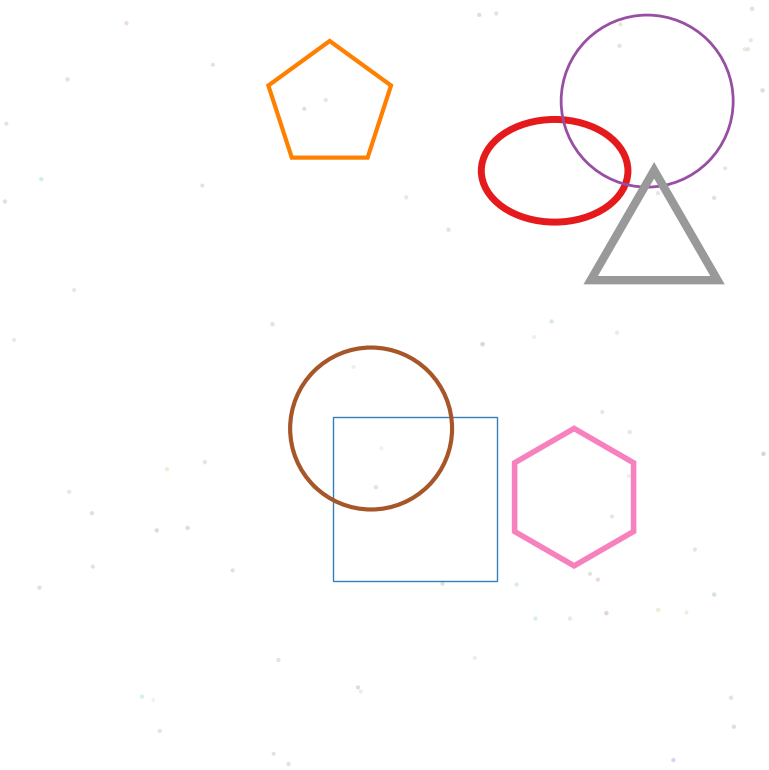[{"shape": "oval", "thickness": 2.5, "radius": 0.48, "center": [0.72, 0.778]}, {"shape": "square", "thickness": 0.5, "radius": 0.53, "center": [0.539, 0.352]}, {"shape": "circle", "thickness": 1, "radius": 0.56, "center": [0.84, 0.869]}, {"shape": "pentagon", "thickness": 1.5, "radius": 0.42, "center": [0.428, 0.863]}, {"shape": "circle", "thickness": 1.5, "radius": 0.53, "center": [0.482, 0.443]}, {"shape": "hexagon", "thickness": 2, "radius": 0.45, "center": [0.746, 0.354]}, {"shape": "triangle", "thickness": 3, "radius": 0.48, "center": [0.85, 0.684]}]